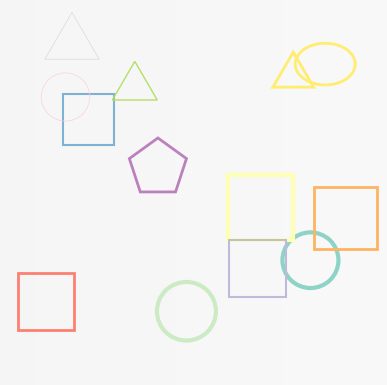[{"shape": "circle", "thickness": 3, "radius": 0.36, "center": [0.801, 0.324]}, {"shape": "square", "thickness": 3, "radius": 0.42, "center": [0.672, 0.461]}, {"shape": "square", "thickness": 1.5, "radius": 0.37, "center": [0.665, 0.303]}, {"shape": "square", "thickness": 2, "radius": 0.36, "center": [0.118, 0.217]}, {"shape": "square", "thickness": 1.5, "radius": 0.33, "center": [0.228, 0.689]}, {"shape": "square", "thickness": 2, "radius": 0.4, "center": [0.892, 0.434]}, {"shape": "triangle", "thickness": 1, "radius": 0.33, "center": [0.348, 0.774]}, {"shape": "circle", "thickness": 0.5, "radius": 0.31, "center": [0.169, 0.748]}, {"shape": "triangle", "thickness": 0.5, "radius": 0.4, "center": [0.186, 0.887]}, {"shape": "pentagon", "thickness": 2, "radius": 0.39, "center": [0.408, 0.564]}, {"shape": "circle", "thickness": 3, "radius": 0.38, "center": [0.481, 0.192]}, {"shape": "triangle", "thickness": 2, "radius": 0.3, "center": [0.757, 0.804]}, {"shape": "oval", "thickness": 2, "radius": 0.39, "center": [0.839, 0.833]}]